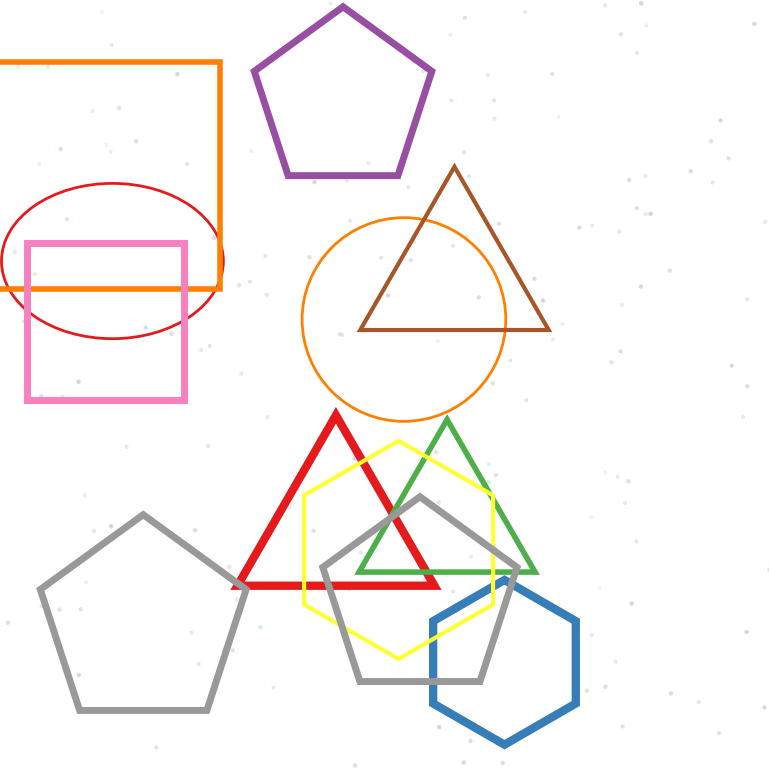[{"shape": "oval", "thickness": 1, "radius": 0.72, "center": [0.146, 0.661]}, {"shape": "triangle", "thickness": 3, "radius": 0.74, "center": [0.436, 0.313]}, {"shape": "hexagon", "thickness": 3, "radius": 0.53, "center": [0.655, 0.14]}, {"shape": "triangle", "thickness": 2, "radius": 0.66, "center": [0.581, 0.323]}, {"shape": "pentagon", "thickness": 2.5, "radius": 0.61, "center": [0.446, 0.87]}, {"shape": "square", "thickness": 2, "radius": 0.74, "center": [0.139, 0.772]}, {"shape": "circle", "thickness": 1, "radius": 0.66, "center": [0.525, 0.585]}, {"shape": "hexagon", "thickness": 1.5, "radius": 0.71, "center": [0.518, 0.286]}, {"shape": "triangle", "thickness": 1.5, "radius": 0.71, "center": [0.59, 0.642]}, {"shape": "square", "thickness": 2.5, "radius": 0.51, "center": [0.138, 0.583]}, {"shape": "pentagon", "thickness": 2.5, "radius": 0.7, "center": [0.186, 0.191]}, {"shape": "pentagon", "thickness": 2.5, "radius": 0.66, "center": [0.545, 0.222]}]